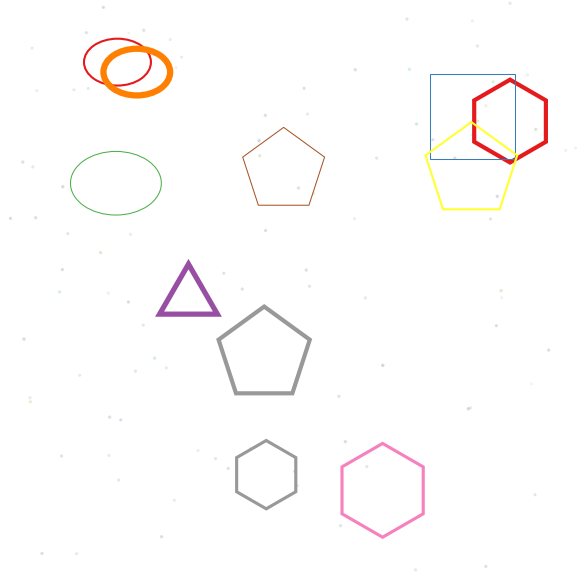[{"shape": "oval", "thickness": 1, "radius": 0.29, "center": [0.203, 0.892]}, {"shape": "hexagon", "thickness": 2, "radius": 0.36, "center": [0.883, 0.789]}, {"shape": "square", "thickness": 0.5, "radius": 0.37, "center": [0.818, 0.797]}, {"shape": "oval", "thickness": 0.5, "radius": 0.39, "center": [0.201, 0.682]}, {"shape": "triangle", "thickness": 2.5, "radius": 0.29, "center": [0.326, 0.484]}, {"shape": "oval", "thickness": 3, "radius": 0.29, "center": [0.237, 0.874]}, {"shape": "pentagon", "thickness": 1, "radius": 0.42, "center": [0.816, 0.704]}, {"shape": "pentagon", "thickness": 0.5, "radius": 0.37, "center": [0.491, 0.704]}, {"shape": "hexagon", "thickness": 1.5, "radius": 0.41, "center": [0.663, 0.15]}, {"shape": "pentagon", "thickness": 2, "radius": 0.42, "center": [0.457, 0.385]}, {"shape": "hexagon", "thickness": 1.5, "radius": 0.3, "center": [0.461, 0.177]}]